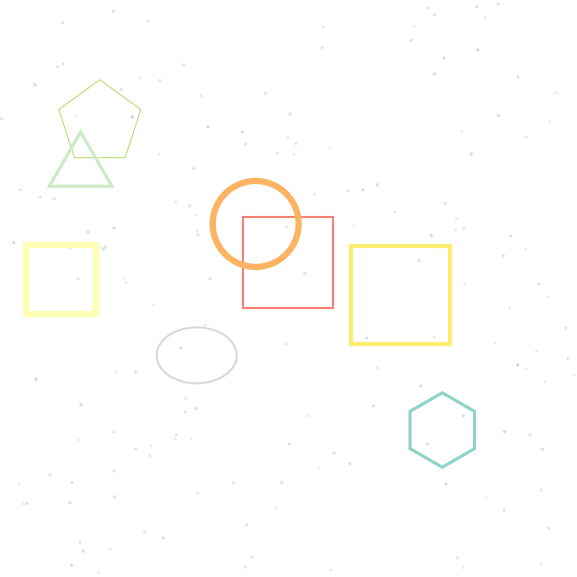[{"shape": "hexagon", "thickness": 1.5, "radius": 0.32, "center": [0.766, 0.255]}, {"shape": "square", "thickness": 3, "radius": 0.3, "center": [0.106, 0.515]}, {"shape": "square", "thickness": 1, "radius": 0.39, "center": [0.499, 0.544]}, {"shape": "circle", "thickness": 3, "radius": 0.37, "center": [0.443, 0.611]}, {"shape": "pentagon", "thickness": 0.5, "radius": 0.37, "center": [0.173, 0.786]}, {"shape": "oval", "thickness": 1, "radius": 0.35, "center": [0.341, 0.384]}, {"shape": "triangle", "thickness": 1.5, "radius": 0.31, "center": [0.14, 0.708]}, {"shape": "square", "thickness": 2, "radius": 0.42, "center": [0.693, 0.488]}]